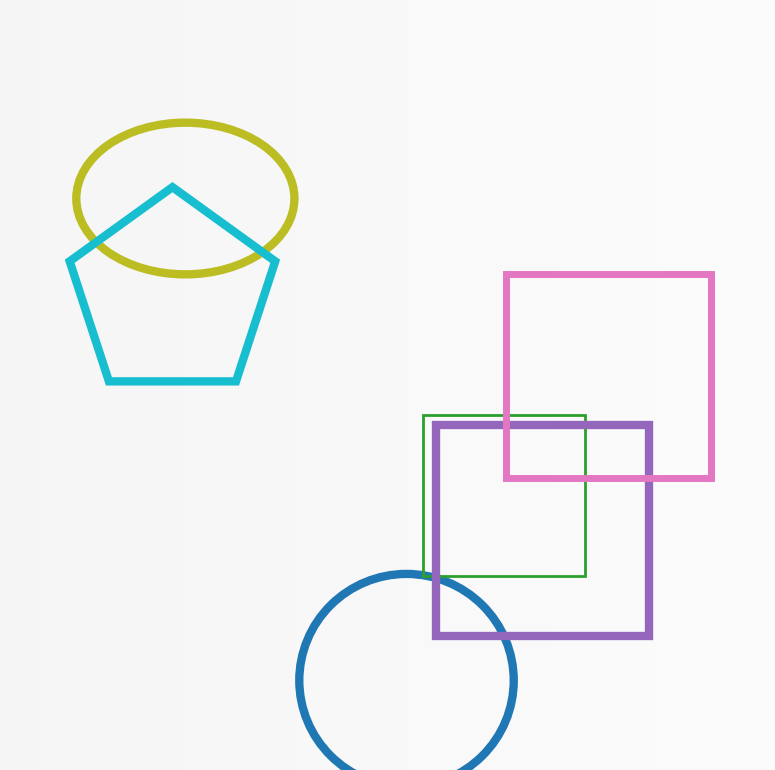[{"shape": "circle", "thickness": 3, "radius": 0.69, "center": [0.525, 0.116]}, {"shape": "square", "thickness": 1, "radius": 0.52, "center": [0.65, 0.356]}, {"shape": "square", "thickness": 3, "radius": 0.69, "center": [0.7, 0.311]}, {"shape": "square", "thickness": 2.5, "radius": 0.66, "center": [0.785, 0.512]}, {"shape": "oval", "thickness": 3, "radius": 0.7, "center": [0.239, 0.742]}, {"shape": "pentagon", "thickness": 3, "radius": 0.7, "center": [0.223, 0.618]}]